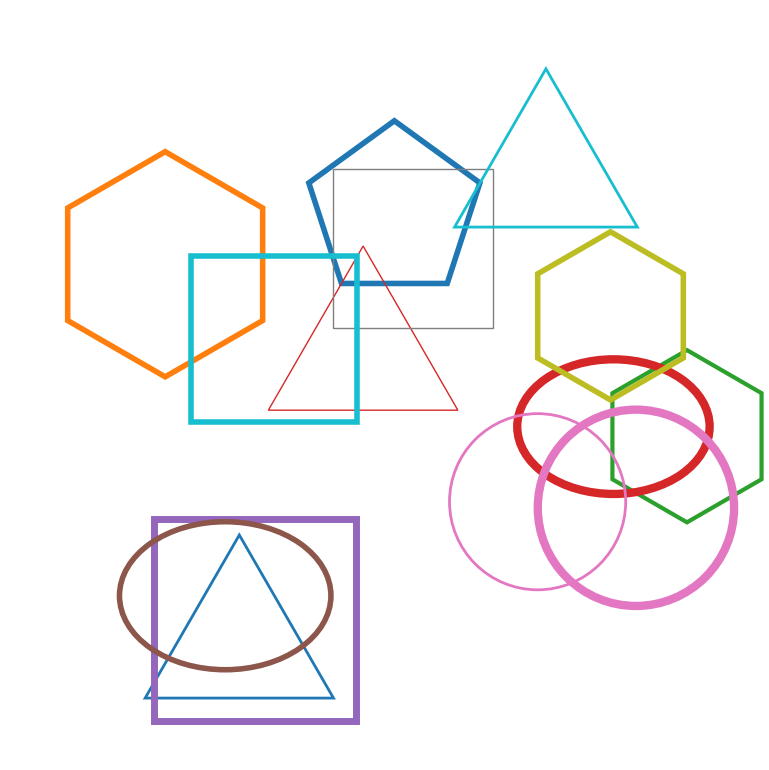[{"shape": "triangle", "thickness": 1, "radius": 0.71, "center": [0.311, 0.164]}, {"shape": "pentagon", "thickness": 2, "radius": 0.58, "center": [0.512, 0.726]}, {"shape": "hexagon", "thickness": 2, "radius": 0.73, "center": [0.215, 0.657]}, {"shape": "hexagon", "thickness": 1.5, "radius": 0.56, "center": [0.892, 0.433]}, {"shape": "oval", "thickness": 3, "radius": 0.62, "center": [0.797, 0.446]}, {"shape": "triangle", "thickness": 0.5, "radius": 0.71, "center": [0.472, 0.538]}, {"shape": "square", "thickness": 2.5, "radius": 0.66, "center": [0.331, 0.194]}, {"shape": "oval", "thickness": 2, "radius": 0.69, "center": [0.292, 0.226]}, {"shape": "circle", "thickness": 3, "radius": 0.64, "center": [0.826, 0.341]}, {"shape": "circle", "thickness": 1, "radius": 0.57, "center": [0.698, 0.348]}, {"shape": "square", "thickness": 0.5, "radius": 0.52, "center": [0.536, 0.678]}, {"shape": "hexagon", "thickness": 2, "radius": 0.55, "center": [0.793, 0.59]}, {"shape": "square", "thickness": 2, "radius": 0.54, "center": [0.356, 0.56]}, {"shape": "triangle", "thickness": 1, "radius": 0.69, "center": [0.709, 0.774]}]